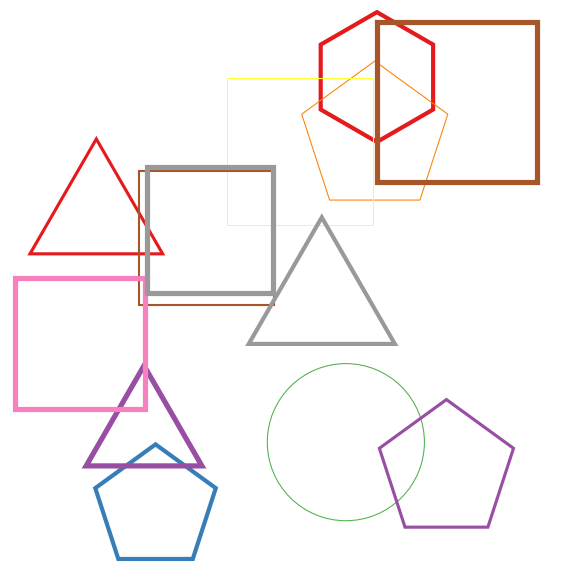[{"shape": "hexagon", "thickness": 2, "radius": 0.56, "center": [0.653, 0.866]}, {"shape": "triangle", "thickness": 1.5, "radius": 0.66, "center": [0.167, 0.626]}, {"shape": "pentagon", "thickness": 2, "radius": 0.55, "center": [0.269, 0.12]}, {"shape": "circle", "thickness": 0.5, "radius": 0.68, "center": [0.599, 0.233]}, {"shape": "pentagon", "thickness": 1.5, "radius": 0.61, "center": [0.773, 0.185]}, {"shape": "triangle", "thickness": 2.5, "radius": 0.58, "center": [0.249, 0.25]}, {"shape": "pentagon", "thickness": 0.5, "radius": 0.67, "center": [0.649, 0.76]}, {"shape": "square", "thickness": 0.5, "radius": 0.64, "center": [0.519, 0.736]}, {"shape": "square", "thickness": 1, "radius": 0.58, "center": [0.358, 0.587]}, {"shape": "square", "thickness": 2.5, "radius": 0.69, "center": [0.791, 0.822]}, {"shape": "square", "thickness": 2.5, "radius": 0.56, "center": [0.139, 0.404]}, {"shape": "triangle", "thickness": 2, "radius": 0.73, "center": [0.557, 0.477]}, {"shape": "square", "thickness": 2.5, "radius": 0.55, "center": [0.364, 0.601]}]